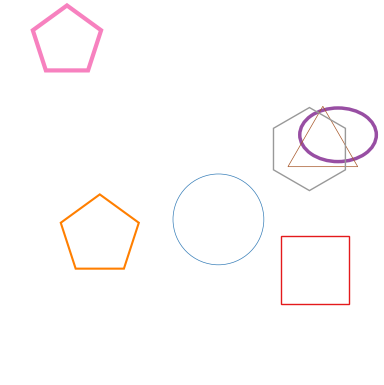[{"shape": "square", "thickness": 1, "radius": 0.44, "center": [0.819, 0.298]}, {"shape": "circle", "thickness": 0.5, "radius": 0.59, "center": [0.567, 0.43]}, {"shape": "oval", "thickness": 2.5, "radius": 0.5, "center": [0.878, 0.65]}, {"shape": "pentagon", "thickness": 1.5, "radius": 0.53, "center": [0.259, 0.388]}, {"shape": "triangle", "thickness": 0.5, "radius": 0.52, "center": [0.839, 0.619]}, {"shape": "pentagon", "thickness": 3, "radius": 0.47, "center": [0.174, 0.893]}, {"shape": "hexagon", "thickness": 1, "radius": 0.54, "center": [0.804, 0.613]}]